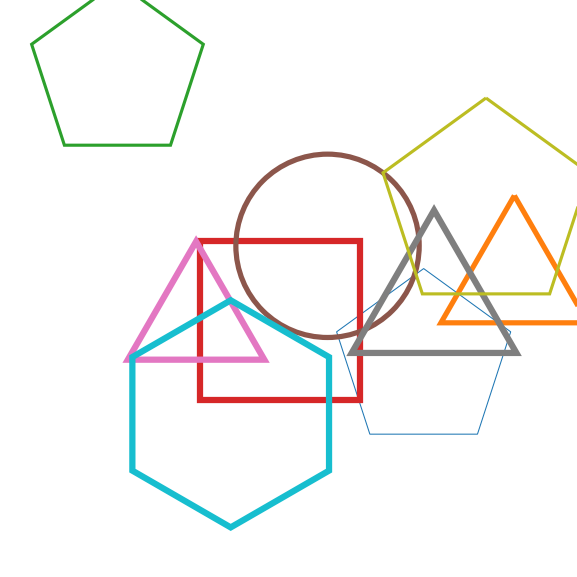[{"shape": "pentagon", "thickness": 0.5, "radius": 0.79, "center": [0.734, 0.376]}, {"shape": "triangle", "thickness": 2.5, "radius": 0.73, "center": [0.891, 0.514]}, {"shape": "pentagon", "thickness": 1.5, "radius": 0.78, "center": [0.203, 0.874]}, {"shape": "square", "thickness": 3, "radius": 0.69, "center": [0.485, 0.444]}, {"shape": "circle", "thickness": 2.5, "radius": 0.79, "center": [0.567, 0.573]}, {"shape": "triangle", "thickness": 3, "radius": 0.68, "center": [0.34, 0.445]}, {"shape": "triangle", "thickness": 3, "radius": 0.82, "center": [0.752, 0.47]}, {"shape": "pentagon", "thickness": 1.5, "radius": 0.94, "center": [0.842, 0.642]}, {"shape": "hexagon", "thickness": 3, "radius": 0.98, "center": [0.399, 0.283]}]